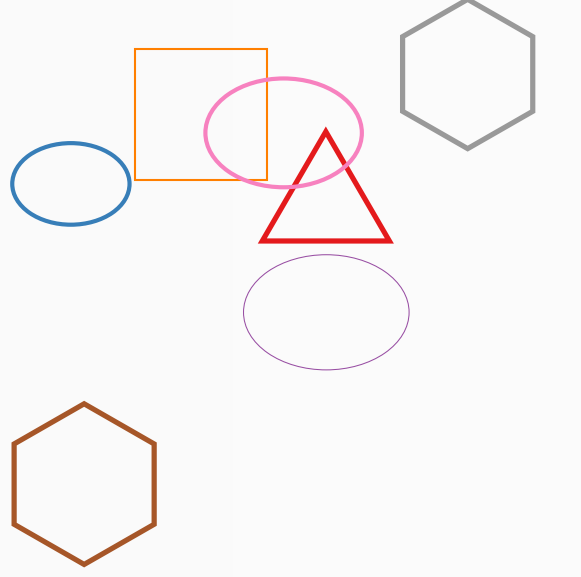[{"shape": "triangle", "thickness": 2.5, "radius": 0.63, "center": [0.561, 0.645]}, {"shape": "oval", "thickness": 2, "radius": 0.5, "center": [0.122, 0.681]}, {"shape": "oval", "thickness": 0.5, "radius": 0.71, "center": [0.561, 0.458]}, {"shape": "square", "thickness": 1, "radius": 0.57, "center": [0.346, 0.801]}, {"shape": "hexagon", "thickness": 2.5, "radius": 0.7, "center": [0.145, 0.161]}, {"shape": "oval", "thickness": 2, "radius": 0.67, "center": [0.488, 0.769]}, {"shape": "hexagon", "thickness": 2.5, "radius": 0.65, "center": [0.805, 0.871]}]